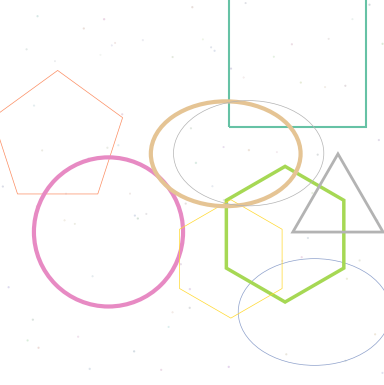[{"shape": "square", "thickness": 1.5, "radius": 0.89, "center": [0.772, 0.849]}, {"shape": "pentagon", "thickness": 0.5, "radius": 0.89, "center": [0.15, 0.64]}, {"shape": "oval", "thickness": 0.5, "radius": 0.99, "center": [0.817, 0.19]}, {"shape": "circle", "thickness": 3, "radius": 0.97, "center": [0.282, 0.398]}, {"shape": "hexagon", "thickness": 2.5, "radius": 0.88, "center": [0.74, 0.392]}, {"shape": "hexagon", "thickness": 0.5, "radius": 0.77, "center": [0.6, 0.328]}, {"shape": "oval", "thickness": 3, "radius": 0.97, "center": [0.586, 0.601]}, {"shape": "triangle", "thickness": 2, "radius": 0.68, "center": [0.878, 0.465]}, {"shape": "oval", "thickness": 0.5, "radius": 0.98, "center": [0.646, 0.602]}]